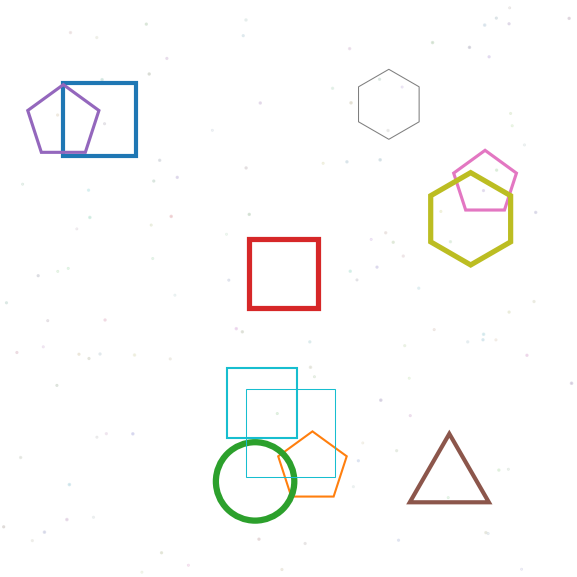[{"shape": "square", "thickness": 2, "radius": 0.32, "center": [0.173, 0.793]}, {"shape": "pentagon", "thickness": 1, "radius": 0.31, "center": [0.541, 0.19]}, {"shape": "circle", "thickness": 3, "radius": 0.34, "center": [0.442, 0.166]}, {"shape": "square", "thickness": 2.5, "radius": 0.3, "center": [0.492, 0.525]}, {"shape": "pentagon", "thickness": 1.5, "radius": 0.32, "center": [0.11, 0.788]}, {"shape": "triangle", "thickness": 2, "radius": 0.4, "center": [0.778, 0.169]}, {"shape": "pentagon", "thickness": 1.5, "radius": 0.29, "center": [0.84, 0.682]}, {"shape": "hexagon", "thickness": 0.5, "radius": 0.3, "center": [0.673, 0.819]}, {"shape": "hexagon", "thickness": 2.5, "radius": 0.4, "center": [0.815, 0.62]}, {"shape": "square", "thickness": 0.5, "radius": 0.38, "center": [0.503, 0.25]}, {"shape": "square", "thickness": 1, "radius": 0.3, "center": [0.453, 0.301]}]